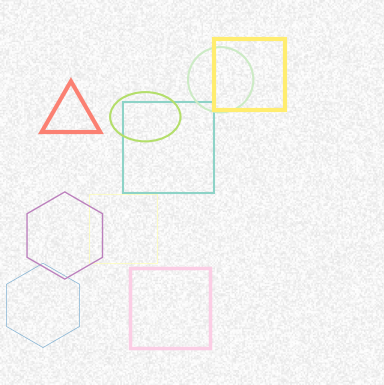[{"shape": "square", "thickness": 1.5, "radius": 0.59, "center": [0.438, 0.617]}, {"shape": "square", "thickness": 0.5, "radius": 0.44, "center": [0.32, 0.407]}, {"shape": "triangle", "thickness": 3, "radius": 0.44, "center": [0.184, 0.701]}, {"shape": "hexagon", "thickness": 0.5, "radius": 0.55, "center": [0.112, 0.207]}, {"shape": "oval", "thickness": 1.5, "radius": 0.46, "center": [0.377, 0.697]}, {"shape": "square", "thickness": 2.5, "radius": 0.52, "center": [0.441, 0.199]}, {"shape": "hexagon", "thickness": 1, "radius": 0.57, "center": [0.168, 0.388]}, {"shape": "circle", "thickness": 1.5, "radius": 0.42, "center": [0.573, 0.793]}, {"shape": "square", "thickness": 3, "radius": 0.46, "center": [0.648, 0.807]}]